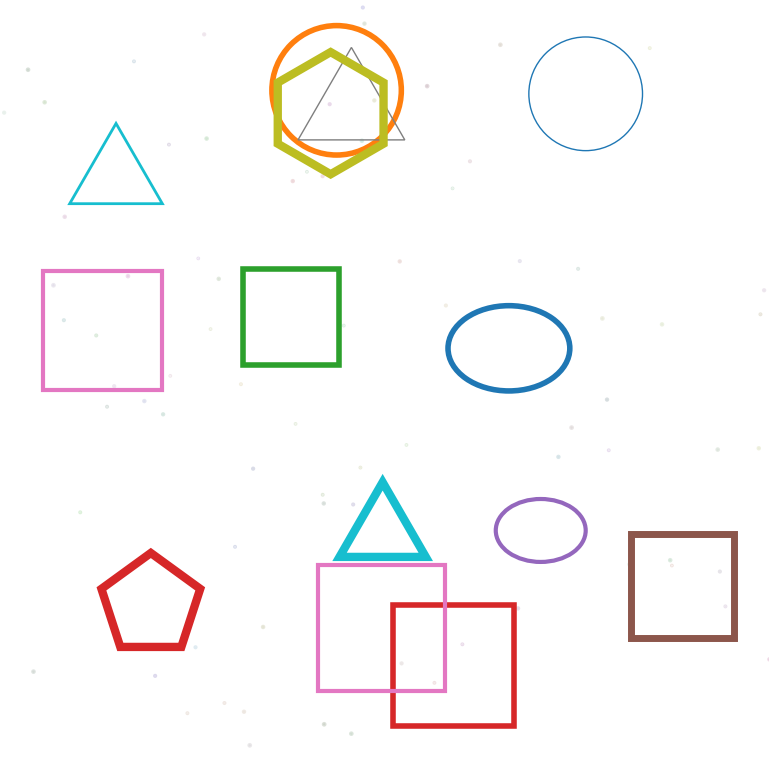[{"shape": "circle", "thickness": 0.5, "radius": 0.37, "center": [0.761, 0.878]}, {"shape": "oval", "thickness": 2, "radius": 0.4, "center": [0.661, 0.548]}, {"shape": "circle", "thickness": 2, "radius": 0.42, "center": [0.437, 0.883]}, {"shape": "square", "thickness": 2, "radius": 0.31, "center": [0.378, 0.588]}, {"shape": "pentagon", "thickness": 3, "radius": 0.34, "center": [0.196, 0.214]}, {"shape": "square", "thickness": 2, "radius": 0.39, "center": [0.589, 0.136]}, {"shape": "oval", "thickness": 1.5, "radius": 0.29, "center": [0.702, 0.311]}, {"shape": "square", "thickness": 2.5, "radius": 0.33, "center": [0.886, 0.239]}, {"shape": "square", "thickness": 1.5, "radius": 0.41, "center": [0.496, 0.185]}, {"shape": "square", "thickness": 1.5, "radius": 0.39, "center": [0.134, 0.571]}, {"shape": "triangle", "thickness": 0.5, "radius": 0.4, "center": [0.456, 0.858]}, {"shape": "hexagon", "thickness": 3, "radius": 0.4, "center": [0.429, 0.853]}, {"shape": "triangle", "thickness": 1, "radius": 0.35, "center": [0.151, 0.77]}, {"shape": "triangle", "thickness": 3, "radius": 0.32, "center": [0.497, 0.309]}]